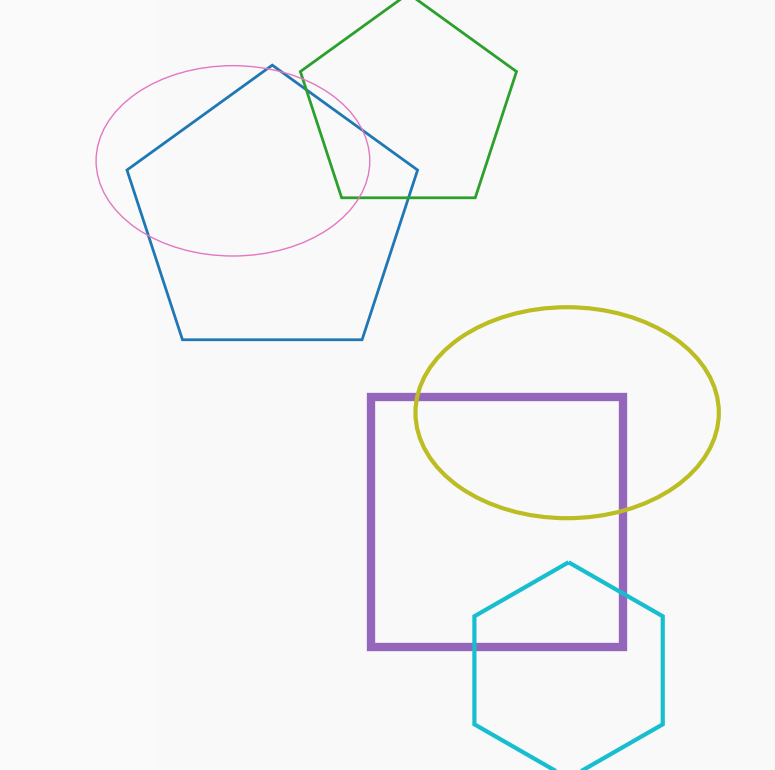[{"shape": "pentagon", "thickness": 1, "radius": 0.99, "center": [0.351, 0.718]}, {"shape": "pentagon", "thickness": 1, "radius": 0.73, "center": [0.527, 0.862]}, {"shape": "square", "thickness": 3, "radius": 0.81, "center": [0.641, 0.322]}, {"shape": "oval", "thickness": 0.5, "radius": 0.88, "center": [0.301, 0.791]}, {"shape": "oval", "thickness": 1.5, "radius": 0.98, "center": [0.732, 0.464]}, {"shape": "hexagon", "thickness": 1.5, "radius": 0.7, "center": [0.734, 0.129]}]